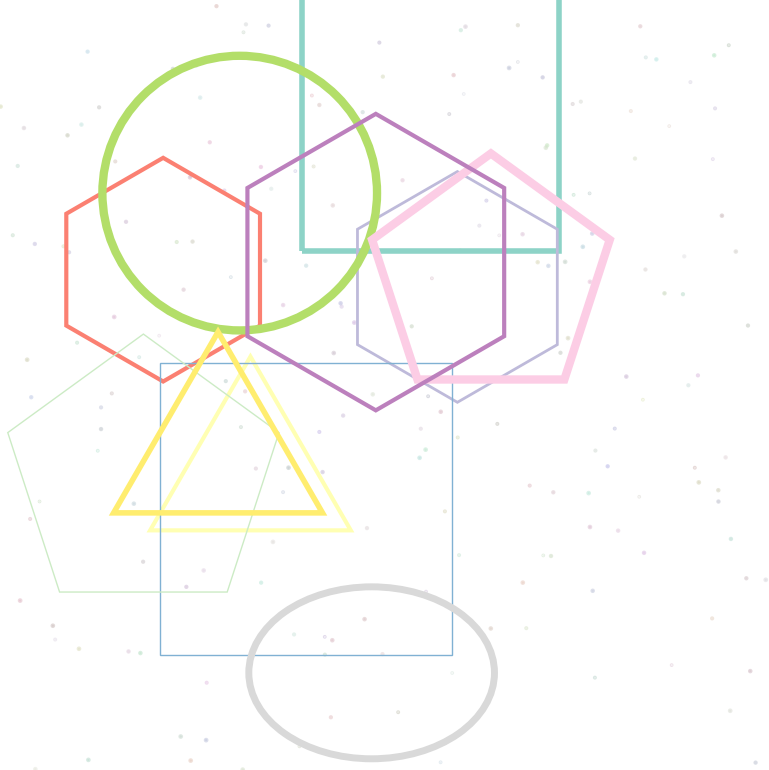[{"shape": "square", "thickness": 2, "radius": 0.84, "center": [0.559, 0.841]}, {"shape": "triangle", "thickness": 1.5, "radius": 0.75, "center": [0.325, 0.386]}, {"shape": "hexagon", "thickness": 1, "radius": 0.75, "center": [0.594, 0.627]}, {"shape": "hexagon", "thickness": 1.5, "radius": 0.73, "center": [0.212, 0.65]}, {"shape": "square", "thickness": 0.5, "radius": 0.95, "center": [0.398, 0.339]}, {"shape": "circle", "thickness": 3, "radius": 0.89, "center": [0.311, 0.749]}, {"shape": "pentagon", "thickness": 3, "radius": 0.81, "center": [0.638, 0.638]}, {"shape": "oval", "thickness": 2.5, "radius": 0.8, "center": [0.483, 0.126]}, {"shape": "hexagon", "thickness": 1.5, "radius": 0.96, "center": [0.488, 0.66]}, {"shape": "pentagon", "thickness": 0.5, "radius": 0.93, "center": [0.186, 0.381]}, {"shape": "triangle", "thickness": 2, "radius": 0.78, "center": [0.283, 0.412]}]